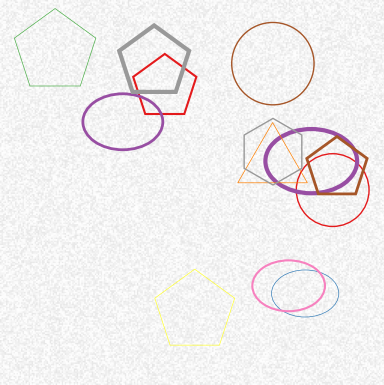[{"shape": "circle", "thickness": 1, "radius": 0.47, "center": [0.864, 0.506]}, {"shape": "pentagon", "thickness": 1.5, "radius": 0.43, "center": [0.428, 0.774]}, {"shape": "oval", "thickness": 0.5, "radius": 0.44, "center": [0.793, 0.238]}, {"shape": "pentagon", "thickness": 0.5, "radius": 0.56, "center": [0.143, 0.867]}, {"shape": "oval", "thickness": 2, "radius": 0.52, "center": [0.319, 0.684]}, {"shape": "oval", "thickness": 3, "radius": 0.6, "center": [0.808, 0.581]}, {"shape": "triangle", "thickness": 0.5, "radius": 0.52, "center": [0.708, 0.577]}, {"shape": "pentagon", "thickness": 0.5, "radius": 0.55, "center": [0.506, 0.192]}, {"shape": "pentagon", "thickness": 2, "radius": 0.41, "center": [0.875, 0.563]}, {"shape": "circle", "thickness": 1, "radius": 0.53, "center": [0.709, 0.835]}, {"shape": "oval", "thickness": 1.5, "radius": 0.47, "center": [0.75, 0.258]}, {"shape": "hexagon", "thickness": 1, "radius": 0.43, "center": [0.709, 0.606]}, {"shape": "pentagon", "thickness": 3, "radius": 0.48, "center": [0.4, 0.838]}]